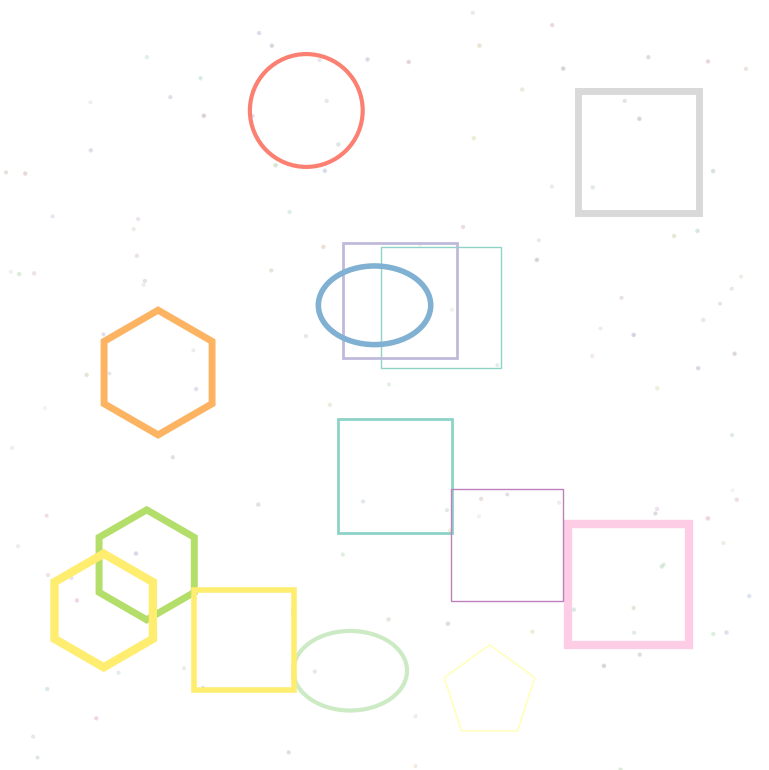[{"shape": "square", "thickness": 1, "radius": 0.37, "center": [0.512, 0.382]}, {"shape": "square", "thickness": 0.5, "radius": 0.39, "center": [0.573, 0.601]}, {"shape": "pentagon", "thickness": 0.5, "radius": 0.31, "center": [0.636, 0.101]}, {"shape": "square", "thickness": 1, "radius": 0.37, "center": [0.519, 0.61]}, {"shape": "circle", "thickness": 1.5, "radius": 0.37, "center": [0.398, 0.857]}, {"shape": "oval", "thickness": 2, "radius": 0.36, "center": [0.486, 0.604]}, {"shape": "hexagon", "thickness": 2.5, "radius": 0.4, "center": [0.205, 0.516]}, {"shape": "hexagon", "thickness": 2.5, "radius": 0.36, "center": [0.19, 0.266]}, {"shape": "square", "thickness": 3, "radius": 0.39, "center": [0.816, 0.241]}, {"shape": "square", "thickness": 2.5, "radius": 0.39, "center": [0.829, 0.802]}, {"shape": "square", "thickness": 0.5, "radius": 0.36, "center": [0.659, 0.293]}, {"shape": "oval", "thickness": 1.5, "radius": 0.37, "center": [0.455, 0.129]}, {"shape": "hexagon", "thickness": 3, "radius": 0.37, "center": [0.135, 0.207]}, {"shape": "square", "thickness": 2, "radius": 0.33, "center": [0.317, 0.169]}]